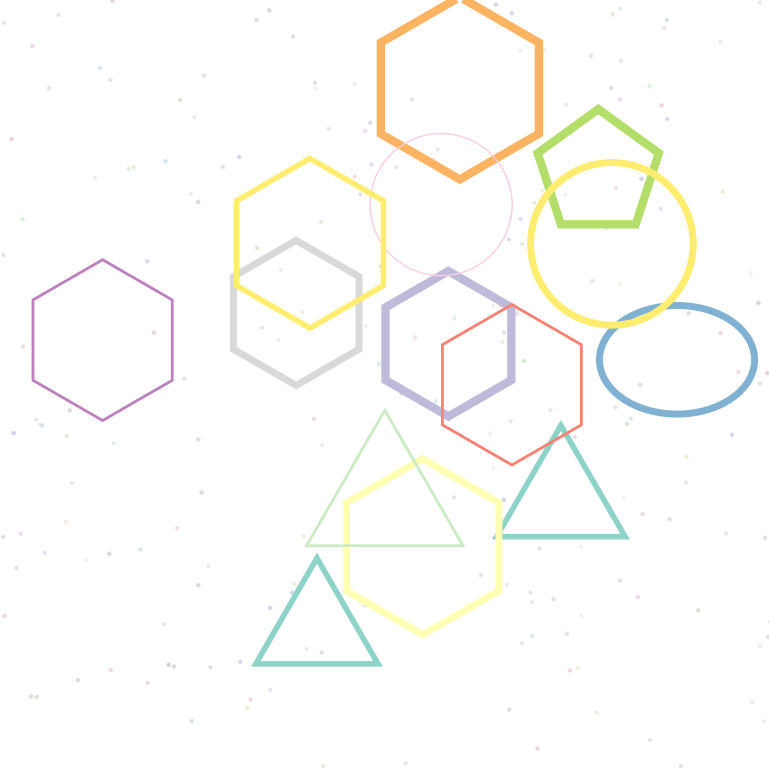[{"shape": "triangle", "thickness": 2, "radius": 0.46, "center": [0.412, 0.184]}, {"shape": "triangle", "thickness": 2, "radius": 0.48, "center": [0.728, 0.351]}, {"shape": "hexagon", "thickness": 2.5, "radius": 0.57, "center": [0.549, 0.29]}, {"shape": "hexagon", "thickness": 3, "radius": 0.47, "center": [0.582, 0.554]}, {"shape": "hexagon", "thickness": 1, "radius": 0.52, "center": [0.665, 0.5]}, {"shape": "oval", "thickness": 2.5, "radius": 0.5, "center": [0.879, 0.533]}, {"shape": "hexagon", "thickness": 3, "radius": 0.59, "center": [0.597, 0.885]}, {"shape": "pentagon", "thickness": 3, "radius": 0.41, "center": [0.777, 0.776]}, {"shape": "circle", "thickness": 0.5, "radius": 0.46, "center": [0.573, 0.734]}, {"shape": "hexagon", "thickness": 2.5, "radius": 0.47, "center": [0.385, 0.594]}, {"shape": "hexagon", "thickness": 1, "radius": 0.52, "center": [0.133, 0.558]}, {"shape": "triangle", "thickness": 1, "radius": 0.59, "center": [0.5, 0.35]}, {"shape": "circle", "thickness": 2.5, "radius": 0.53, "center": [0.795, 0.683]}, {"shape": "hexagon", "thickness": 2, "radius": 0.55, "center": [0.403, 0.684]}]